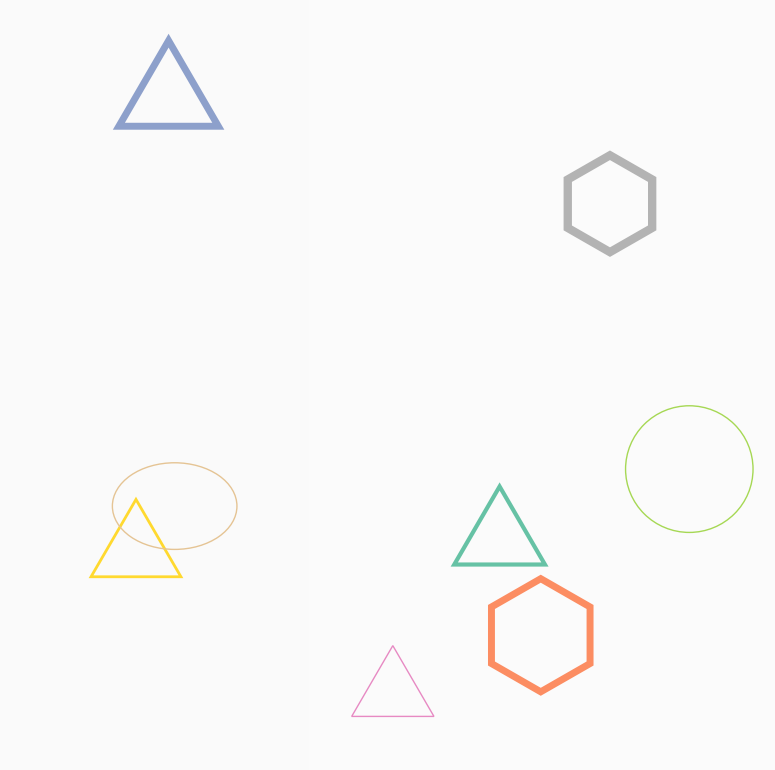[{"shape": "triangle", "thickness": 1.5, "radius": 0.34, "center": [0.645, 0.301]}, {"shape": "hexagon", "thickness": 2.5, "radius": 0.37, "center": [0.698, 0.175]}, {"shape": "triangle", "thickness": 2.5, "radius": 0.37, "center": [0.218, 0.873]}, {"shape": "triangle", "thickness": 0.5, "radius": 0.31, "center": [0.507, 0.1]}, {"shape": "circle", "thickness": 0.5, "radius": 0.41, "center": [0.889, 0.391]}, {"shape": "triangle", "thickness": 1, "radius": 0.33, "center": [0.175, 0.284]}, {"shape": "oval", "thickness": 0.5, "radius": 0.4, "center": [0.225, 0.343]}, {"shape": "hexagon", "thickness": 3, "radius": 0.31, "center": [0.787, 0.735]}]